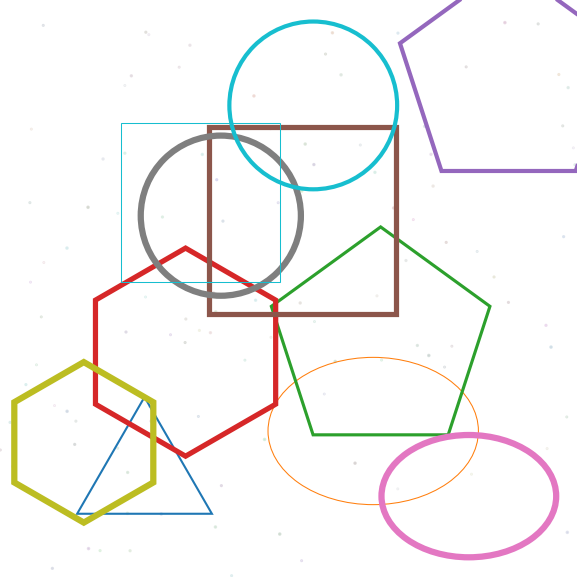[{"shape": "triangle", "thickness": 1, "radius": 0.67, "center": [0.25, 0.177]}, {"shape": "oval", "thickness": 0.5, "radius": 0.91, "center": [0.646, 0.253]}, {"shape": "pentagon", "thickness": 1.5, "radius": 1.0, "center": [0.659, 0.407]}, {"shape": "hexagon", "thickness": 2.5, "radius": 0.9, "center": [0.321, 0.389]}, {"shape": "pentagon", "thickness": 2, "radius": 0.99, "center": [0.881, 0.863]}, {"shape": "square", "thickness": 2.5, "radius": 0.81, "center": [0.523, 0.618]}, {"shape": "oval", "thickness": 3, "radius": 0.76, "center": [0.812, 0.14]}, {"shape": "circle", "thickness": 3, "radius": 0.69, "center": [0.382, 0.626]}, {"shape": "hexagon", "thickness": 3, "radius": 0.69, "center": [0.145, 0.233]}, {"shape": "square", "thickness": 0.5, "radius": 0.69, "center": [0.347, 0.648]}, {"shape": "circle", "thickness": 2, "radius": 0.73, "center": [0.542, 0.817]}]